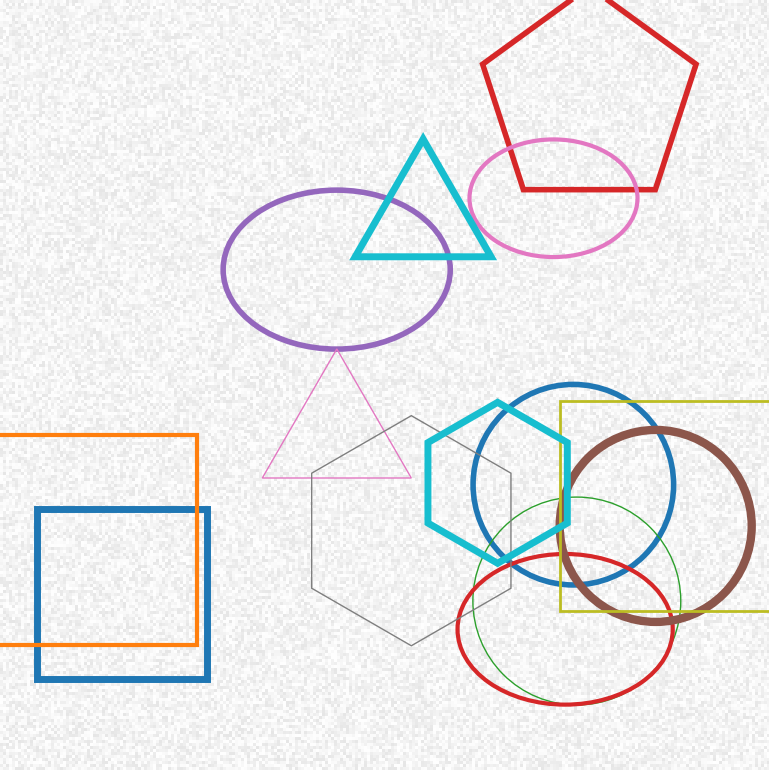[{"shape": "circle", "thickness": 2, "radius": 0.65, "center": [0.745, 0.371]}, {"shape": "square", "thickness": 2.5, "radius": 0.55, "center": [0.159, 0.228]}, {"shape": "square", "thickness": 1.5, "radius": 0.68, "center": [0.12, 0.299]}, {"shape": "circle", "thickness": 0.5, "radius": 0.67, "center": [0.749, 0.219]}, {"shape": "oval", "thickness": 1.5, "radius": 0.7, "center": [0.734, 0.183]}, {"shape": "pentagon", "thickness": 2, "radius": 0.73, "center": [0.765, 0.872]}, {"shape": "oval", "thickness": 2, "radius": 0.74, "center": [0.437, 0.65]}, {"shape": "circle", "thickness": 3, "radius": 0.62, "center": [0.852, 0.317]}, {"shape": "oval", "thickness": 1.5, "radius": 0.55, "center": [0.719, 0.743]}, {"shape": "triangle", "thickness": 0.5, "radius": 0.56, "center": [0.437, 0.435]}, {"shape": "hexagon", "thickness": 0.5, "radius": 0.75, "center": [0.534, 0.311]}, {"shape": "square", "thickness": 1, "radius": 0.68, "center": [0.863, 0.343]}, {"shape": "hexagon", "thickness": 2.5, "radius": 0.52, "center": [0.646, 0.373]}, {"shape": "triangle", "thickness": 2.5, "radius": 0.51, "center": [0.55, 0.717]}]